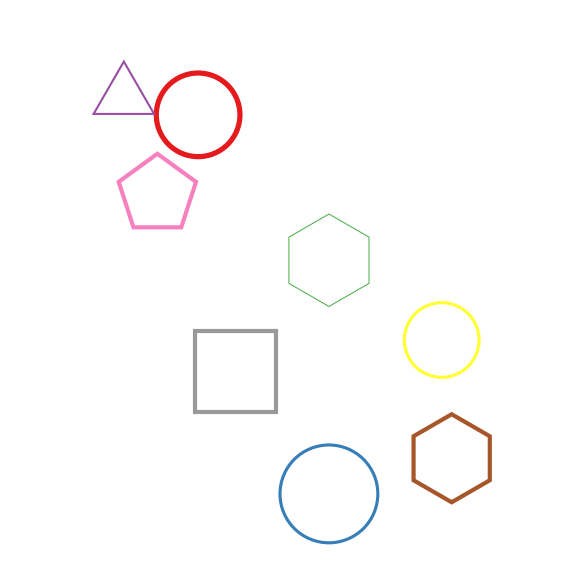[{"shape": "circle", "thickness": 2.5, "radius": 0.36, "center": [0.343, 0.8]}, {"shape": "circle", "thickness": 1.5, "radius": 0.42, "center": [0.57, 0.144]}, {"shape": "hexagon", "thickness": 0.5, "radius": 0.4, "center": [0.57, 0.548]}, {"shape": "triangle", "thickness": 1, "radius": 0.3, "center": [0.214, 0.832]}, {"shape": "circle", "thickness": 1.5, "radius": 0.32, "center": [0.765, 0.41]}, {"shape": "hexagon", "thickness": 2, "radius": 0.38, "center": [0.782, 0.206]}, {"shape": "pentagon", "thickness": 2, "radius": 0.35, "center": [0.272, 0.662]}, {"shape": "square", "thickness": 2, "radius": 0.35, "center": [0.408, 0.356]}]